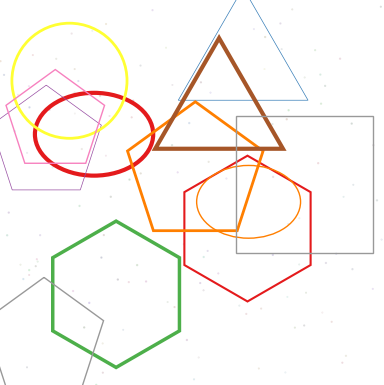[{"shape": "hexagon", "thickness": 1.5, "radius": 0.95, "center": [0.643, 0.406]}, {"shape": "oval", "thickness": 3, "radius": 0.77, "center": [0.244, 0.651]}, {"shape": "triangle", "thickness": 0.5, "radius": 0.97, "center": [0.632, 0.837]}, {"shape": "hexagon", "thickness": 2.5, "radius": 0.95, "center": [0.302, 0.236]}, {"shape": "pentagon", "thickness": 0.5, "radius": 0.75, "center": [0.12, 0.628]}, {"shape": "oval", "thickness": 1, "radius": 0.67, "center": [0.646, 0.476]}, {"shape": "pentagon", "thickness": 2, "radius": 0.93, "center": [0.507, 0.551]}, {"shape": "circle", "thickness": 2, "radius": 0.75, "center": [0.18, 0.79]}, {"shape": "triangle", "thickness": 3, "radius": 0.96, "center": [0.569, 0.709]}, {"shape": "pentagon", "thickness": 1, "radius": 0.67, "center": [0.144, 0.685]}, {"shape": "square", "thickness": 1, "radius": 0.89, "center": [0.791, 0.521]}, {"shape": "pentagon", "thickness": 1, "radius": 0.81, "center": [0.114, 0.117]}]